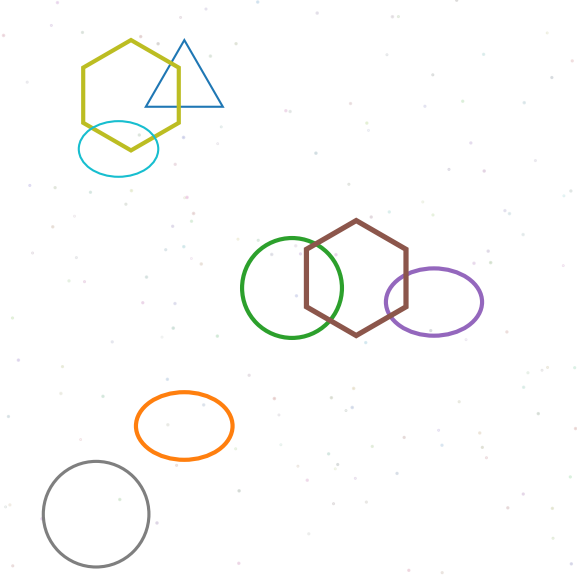[{"shape": "triangle", "thickness": 1, "radius": 0.38, "center": [0.319, 0.853]}, {"shape": "oval", "thickness": 2, "radius": 0.42, "center": [0.319, 0.261]}, {"shape": "circle", "thickness": 2, "radius": 0.43, "center": [0.506, 0.5]}, {"shape": "oval", "thickness": 2, "radius": 0.42, "center": [0.752, 0.476]}, {"shape": "hexagon", "thickness": 2.5, "radius": 0.5, "center": [0.617, 0.518]}, {"shape": "circle", "thickness": 1.5, "radius": 0.46, "center": [0.166, 0.109]}, {"shape": "hexagon", "thickness": 2, "radius": 0.48, "center": [0.227, 0.834]}, {"shape": "oval", "thickness": 1, "radius": 0.34, "center": [0.205, 0.741]}]